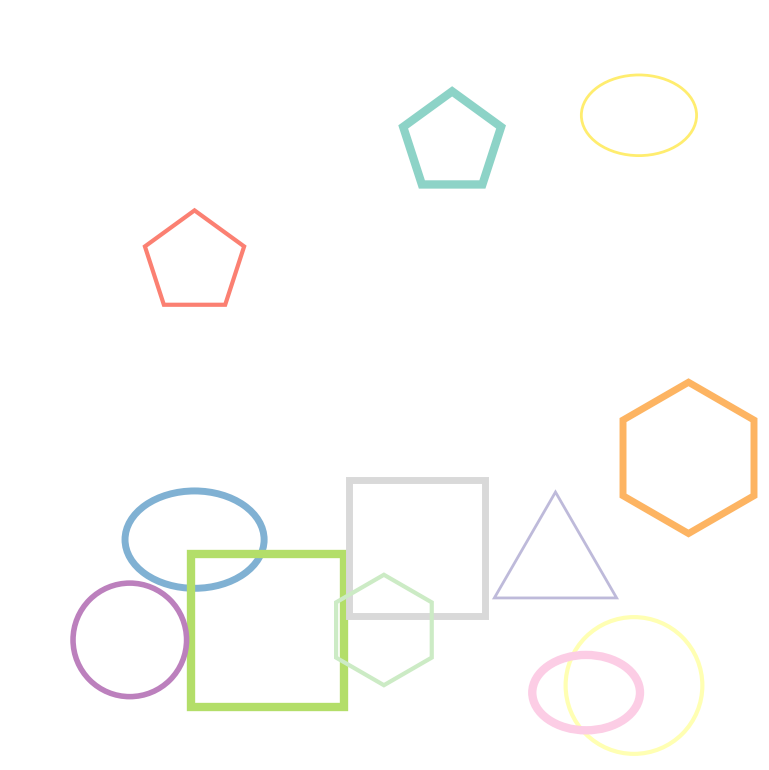[{"shape": "pentagon", "thickness": 3, "radius": 0.33, "center": [0.587, 0.815]}, {"shape": "circle", "thickness": 1.5, "radius": 0.44, "center": [0.823, 0.11]}, {"shape": "triangle", "thickness": 1, "radius": 0.46, "center": [0.721, 0.269]}, {"shape": "pentagon", "thickness": 1.5, "radius": 0.34, "center": [0.253, 0.659]}, {"shape": "oval", "thickness": 2.5, "radius": 0.45, "center": [0.253, 0.299]}, {"shape": "hexagon", "thickness": 2.5, "radius": 0.49, "center": [0.894, 0.405]}, {"shape": "square", "thickness": 3, "radius": 0.49, "center": [0.348, 0.181]}, {"shape": "oval", "thickness": 3, "radius": 0.35, "center": [0.761, 0.1]}, {"shape": "square", "thickness": 2.5, "radius": 0.44, "center": [0.541, 0.289]}, {"shape": "circle", "thickness": 2, "radius": 0.37, "center": [0.169, 0.169]}, {"shape": "hexagon", "thickness": 1.5, "radius": 0.36, "center": [0.499, 0.182]}, {"shape": "oval", "thickness": 1, "radius": 0.37, "center": [0.83, 0.85]}]